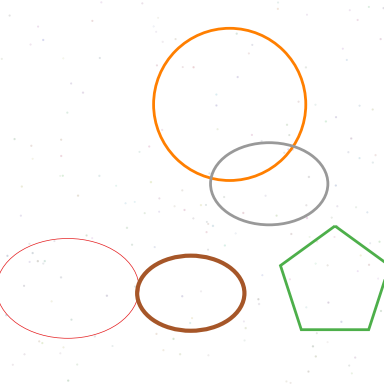[{"shape": "oval", "thickness": 0.5, "radius": 0.93, "center": [0.176, 0.251]}, {"shape": "pentagon", "thickness": 2, "radius": 0.74, "center": [0.87, 0.264]}, {"shape": "circle", "thickness": 2, "radius": 0.99, "center": [0.597, 0.729]}, {"shape": "oval", "thickness": 3, "radius": 0.7, "center": [0.496, 0.238]}, {"shape": "oval", "thickness": 2, "radius": 0.76, "center": [0.699, 0.523]}]